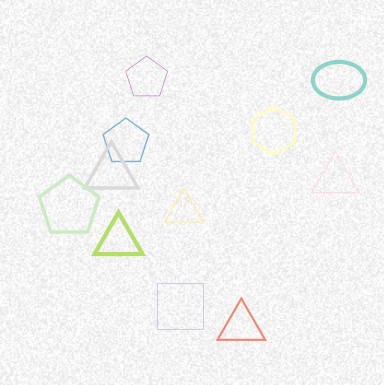[{"shape": "oval", "thickness": 3, "radius": 0.34, "center": [0.881, 0.792]}, {"shape": "hexagon", "thickness": 1.5, "radius": 0.31, "center": [0.712, 0.661]}, {"shape": "square", "thickness": 0.5, "radius": 0.3, "center": [0.467, 0.205]}, {"shape": "triangle", "thickness": 1.5, "radius": 0.36, "center": [0.627, 0.153]}, {"shape": "pentagon", "thickness": 1, "radius": 0.31, "center": [0.327, 0.631]}, {"shape": "triangle", "thickness": 3, "radius": 0.36, "center": [0.308, 0.376]}, {"shape": "triangle", "thickness": 0.5, "radius": 0.36, "center": [0.871, 0.535]}, {"shape": "triangle", "thickness": 2.5, "radius": 0.4, "center": [0.289, 0.552]}, {"shape": "pentagon", "thickness": 0.5, "radius": 0.29, "center": [0.381, 0.797]}, {"shape": "pentagon", "thickness": 2.5, "radius": 0.41, "center": [0.18, 0.463]}, {"shape": "triangle", "thickness": 0.5, "radius": 0.29, "center": [0.478, 0.452]}]